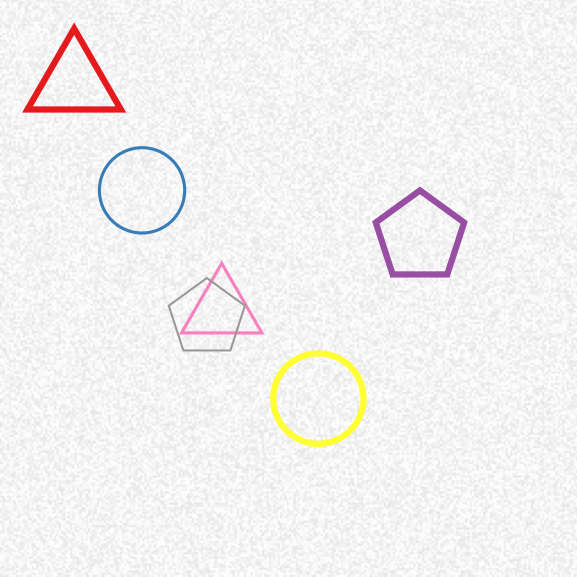[{"shape": "triangle", "thickness": 3, "radius": 0.47, "center": [0.128, 0.856]}, {"shape": "circle", "thickness": 1.5, "radius": 0.37, "center": [0.246, 0.67]}, {"shape": "pentagon", "thickness": 3, "radius": 0.4, "center": [0.727, 0.589]}, {"shape": "circle", "thickness": 3, "radius": 0.39, "center": [0.551, 0.309]}, {"shape": "triangle", "thickness": 1.5, "radius": 0.4, "center": [0.384, 0.463]}, {"shape": "pentagon", "thickness": 1, "radius": 0.35, "center": [0.358, 0.448]}]